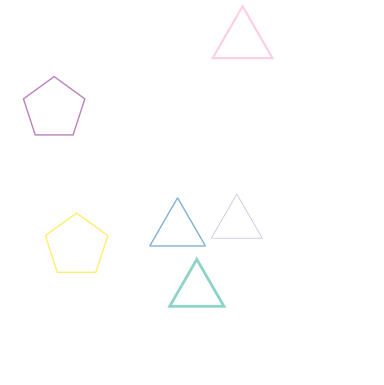[{"shape": "triangle", "thickness": 2, "radius": 0.41, "center": [0.511, 0.245]}, {"shape": "triangle", "thickness": 0.5, "radius": 0.38, "center": [0.615, 0.419]}, {"shape": "triangle", "thickness": 1, "radius": 0.42, "center": [0.461, 0.403]}, {"shape": "triangle", "thickness": 1.5, "radius": 0.45, "center": [0.63, 0.894]}, {"shape": "pentagon", "thickness": 1, "radius": 0.42, "center": [0.141, 0.717]}, {"shape": "pentagon", "thickness": 1, "radius": 0.43, "center": [0.199, 0.362]}]